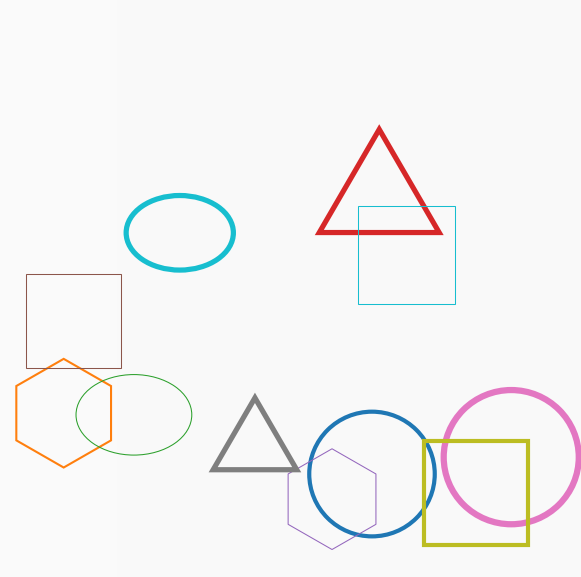[{"shape": "circle", "thickness": 2, "radius": 0.54, "center": [0.64, 0.178]}, {"shape": "hexagon", "thickness": 1, "radius": 0.47, "center": [0.11, 0.284]}, {"shape": "oval", "thickness": 0.5, "radius": 0.5, "center": [0.23, 0.281]}, {"shape": "triangle", "thickness": 2.5, "radius": 0.6, "center": [0.652, 0.656]}, {"shape": "hexagon", "thickness": 0.5, "radius": 0.44, "center": [0.571, 0.135]}, {"shape": "square", "thickness": 0.5, "radius": 0.41, "center": [0.126, 0.444]}, {"shape": "circle", "thickness": 3, "radius": 0.58, "center": [0.88, 0.208]}, {"shape": "triangle", "thickness": 2.5, "radius": 0.41, "center": [0.439, 0.227]}, {"shape": "square", "thickness": 2, "radius": 0.45, "center": [0.819, 0.146]}, {"shape": "square", "thickness": 0.5, "radius": 0.42, "center": [0.699, 0.558]}, {"shape": "oval", "thickness": 2.5, "radius": 0.46, "center": [0.309, 0.596]}]